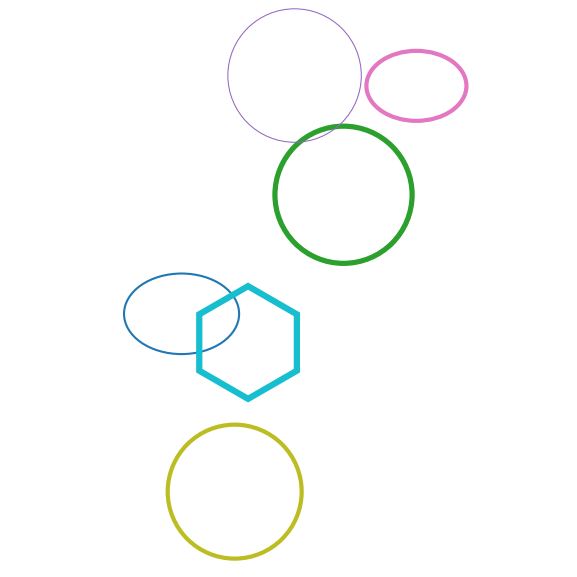[{"shape": "oval", "thickness": 1, "radius": 0.5, "center": [0.314, 0.456]}, {"shape": "circle", "thickness": 2.5, "radius": 0.59, "center": [0.595, 0.662]}, {"shape": "circle", "thickness": 0.5, "radius": 0.58, "center": [0.51, 0.868]}, {"shape": "oval", "thickness": 2, "radius": 0.43, "center": [0.721, 0.85]}, {"shape": "circle", "thickness": 2, "radius": 0.58, "center": [0.406, 0.148]}, {"shape": "hexagon", "thickness": 3, "radius": 0.49, "center": [0.43, 0.406]}]